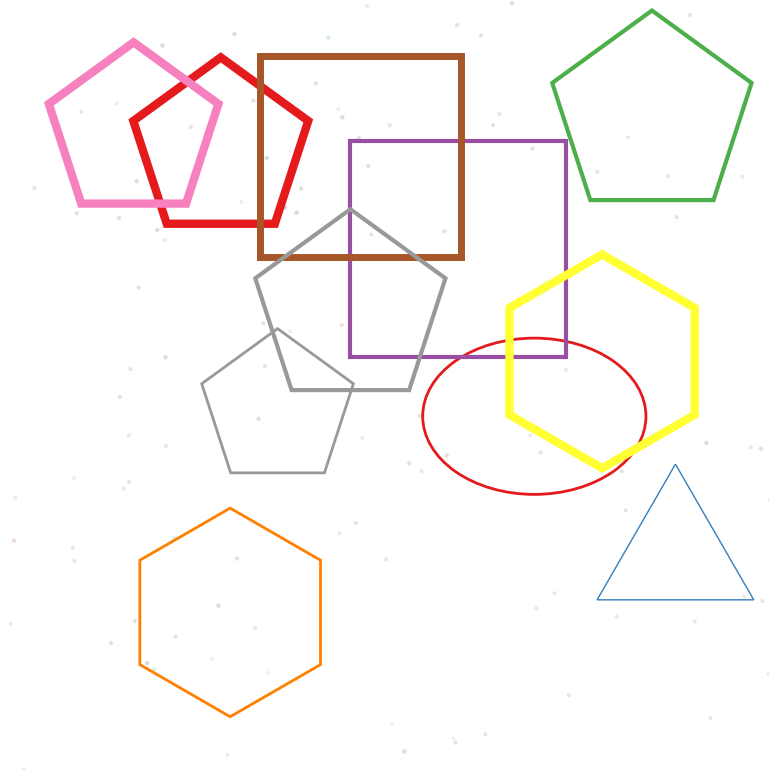[{"shape": "pentagon", "thickness": 3, "radius": 0.6, "center": [0.287, 0.806]}, {"shape": "oval", "thickness": 1, "radius": 0.72, "center": [0.694, 0.459]}, {"shape": "triangle", "thickness": 0.5, "radius": 0.59, "center": [0.877, 0.28]}, {"shape": "pentagon", "thickness": 1.5, "radius": 0.68, "center": [0.847, 0.85]}, {"shape": "square", "thickness": 1.5, "radius": 0.7, "center": [0.595, 0.677]}, {"shape": "hexagon", "thickness": 1, "radius": 0.68, "center": [0.299, 0.205]}, {"shape": "hexagon", "thickness": 3, "radius": 0.69, "center": [0.782, 0.531]}, {"shape": "square", "thickness": 2.5, "radius": 0.65, "center": [0.468, 0.796]}, {"shape": "pentagon", "thickness": 3, "radius": 0.58, "center": [0.174, 0.829]}, {"shape": "pentagon", "thickness": 1.5, "radius": 0.65, "center": [0.455, 0.598]}, {"shape": "pentagon", "thickness": 1, "radius": 0.52, "center": [0.36, 0.47]}]